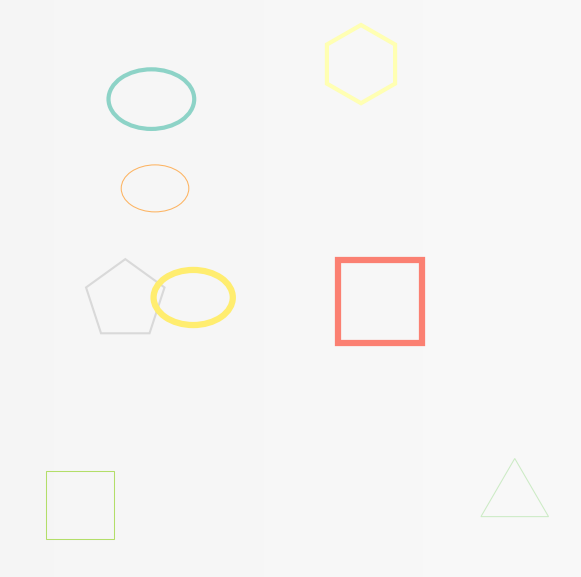[{"shape": "oval", "thickness": 2, "radius": 0.37, "center": [0.26, 0.827]}, {"shape": "hexagon", "thickness": 2, "radius": 0.34, "center": [0.621, 0.888]}, {"shape": "square", "thickness": 3, "radius": 0.36, "center": [0.654, 0.477]}, {"shape": "oval", "thickness": 0.5, "radius": 0.29, "center": [0.267, 0.673]}, {"shape": "square", "thickness": 0.5, "radius": 0.3, "center": [0.138, 0.125]}, {"shape": "pentagon", "thickness": 1, "radius": 0.35, "center": [0.216, 0.479]}, {"shape": "triangle", "thickness": 0.5, "radius": 0.34, "center": [0.886, 0.138]}, {"shape": "oval", "thickness": 3, "radius": 0.34, "center": [0.332, 0.484]}]